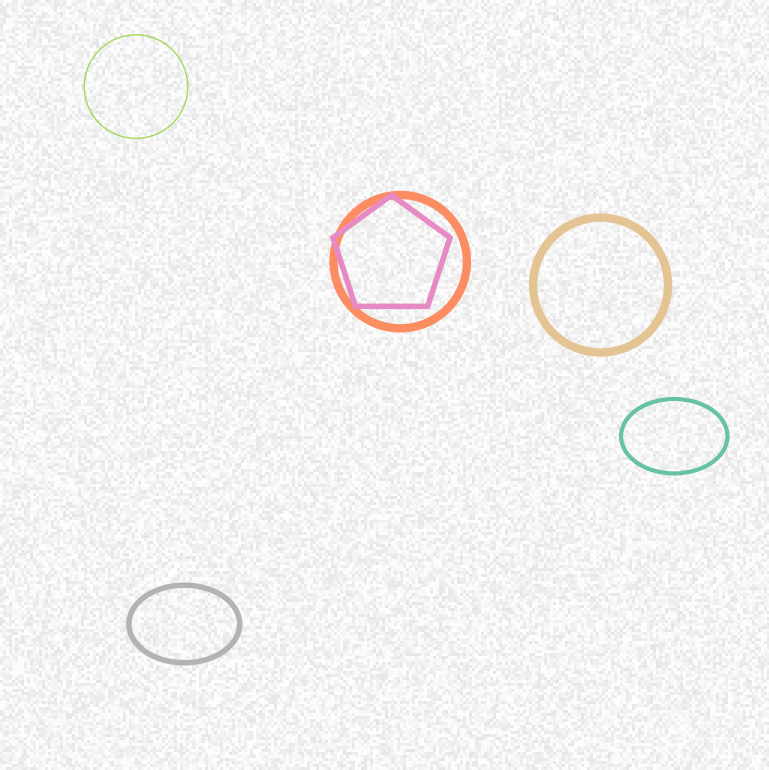[{"shape": "oval", "thickness": 1.5, "radius": 0.35, "center": [0.876, 0.434]}, {"shape": "circle", "thickness": 3, "radius": 0.43, "center": [0.52, 0.66]}, {"shape": "pentagon", "thickness": 2, "radius": 0.4, "center": [0.508, 0.667]}, {"shape": "circle", "thickness": 0.5, "radius": 0.34, "center": [0.177, 0.888]}, {"shape": "circle", "thickness": 3, "radius": 0.44, "center": [0.78, 0.63]}, {"shape": "oval", "thickness": 2, "radius": 0.36, "center": [0.239, 0.19]}]